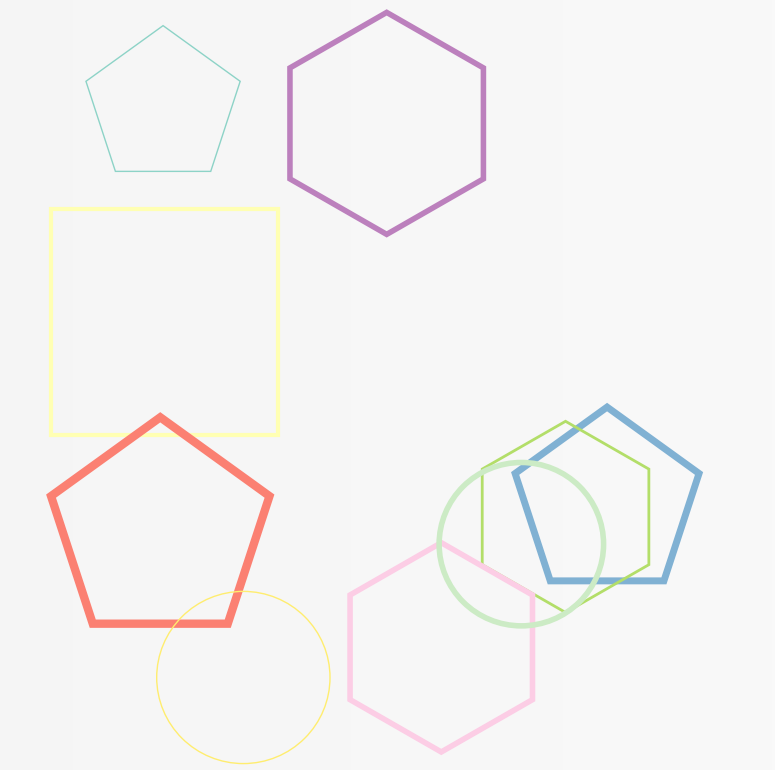[{"shape": "pentagon", "thickness": 0.5, "radius": 0.52, "center": [0.21, 0.862]}, {"shape": "square", "thickness": 1.5, "radius": 0.73, "center": [0.212, 0.582]}, {"shape": "pentagon", "thickness": 3, "radius": 0.74, "center": [0.207, 0.31]}, {"shape": "pentagon", "thickness": 2.5, "radius": 0.62, "center": [0.783, 0.347]}, {"shape": "hexagon", "thickness": 1, "radius": 0.62, "center": [0.73, 0.329]}, {"shape": "hexagon", "thickness": 2, "radius": 0.68, "center": [0.569, 0.159]}, {"shape": "hexagon", "thickness": 2, "radius": 0.72, "center": [0.499, 0.84]}, {"shape": "circle", "thickness": 2, "radius": 0.53, "center": [0.673, 0.293]}, {"shape": "circle", "thickness": 0.5, "radius": 0.56, "center": [0.314, 0.12]}]